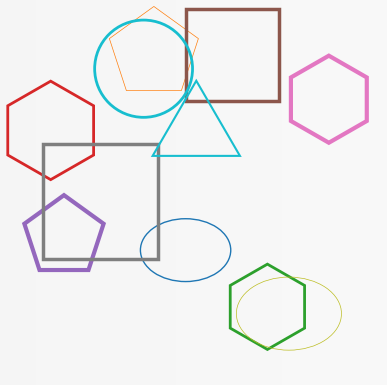[{"shape": "oval", "thickness": 1, "radius": 0.58, "center": [0.479, 0.35]}, {"shape": "pentagon", "thickness": 0.5, "radius": 0.6, "center": [0.397, 0.862]}, {"shape": "hexagon", "thickness": 2, "radius": 0.55, "center": [0.69, 0.203]}, {"shape": "hexagon", "thickness": 2, "radius": 0.64, "center": [0.131, 0.661]}, {"shape": "pentagon", "thickness": 3, "radius": 0.54, "center": [0.165, 0.386]}, {"shape": "square", "thickness": 2.5, "radius": 0.6, "center": [0.6, 0.858]}, {"shape": "hexagon", "thickness": 3, "radius": 0.57, "center": [0.849, 0.742]}, {"shape": "square", "thickness": 2.5, "radius": 0.74, "center": [0.259, 0.477]}, {"shape": "oval", "thickness": 0.5, "radius": 0.68, "center": [0.746, 0.185]}, {"shape": "circle", "thickness": 2, "radius": 0.63, "center": [0.371, 0.822]}, {"shape": "triangle", "thickness": 1.5, "radius": 0.65, "center": [0.507, 0.66]}]